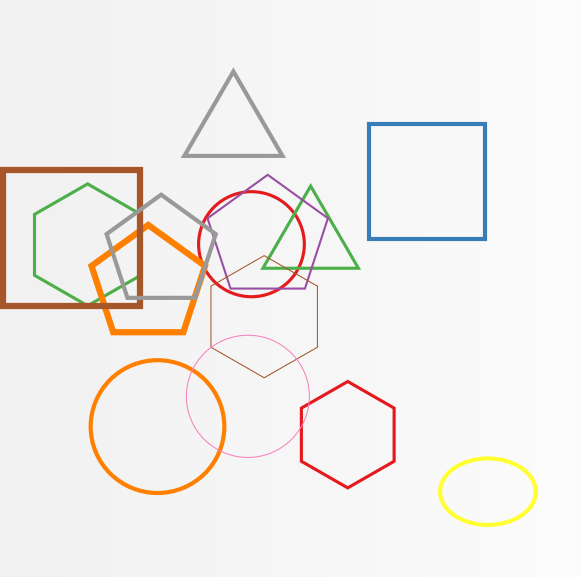[{"shape": "circle", "thickness": 1.5, "radius": 0.45, "center": [0.433, 0.576]}, {"shape": "hexagon", "thickness": 1.5, "radius": 0.46, "center": [0.598, 0.246]}, {"shape": "square", "thickness": 2, "radius": 0.5, "center": [0.735, 0.685]}, {"shape": "triangle", "thickness": 1.5, "radius": 0.47, "center": [0.534, 0.582]}, {"shape": "hexagon", "thickness": 1.5, "radius": 0.53, "center": [0.151, 0.575]}, {"shape": "pentagon", "thickness": 1, "radius": 0.54, "center": [0.461, 0.588]}, {"shape": "pentagon", "thickness": 3, "radius": 0.51, "center": [0.255, 0.507]}, {"shape": "circle", "thickness": 2, "radius": 0.57, "center": [0.271, 0.26]}, {"shape": "oval", "thickness": 2, "radius": 0.41, "center": [0.839, 0.148]}, {"shape": "square", "thickness": 3, "radius": 0.59, "center": [0.122, 0.587]}, {"shape": "hexagon", "thickness": 0.5, "radius": 0.53, "center": [0.455, 0.451]}, {"shape": "circle", "thickness": 0.5, "radius": 0.53, "center": [0.426, 0.313]}, {"shape": "pentagon", "thickness": 2, "radius": 0.49, "center": [0.277, 0.563]}, {"shape": "triangle", "thickness": 2, "radius": 0.49, "center": [0.402, 0.778]}]